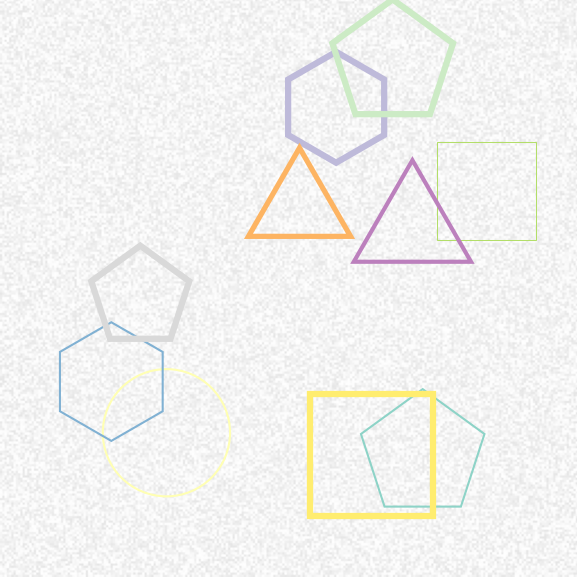[{"shape": "pentagon", "thickness": 1, "radius": 0.56, "center": [0.732, 0.213]}, {"shape": "circle", "thickness": 1, "radius": 0.55, "center": [0.288, 0.25]}, {"shape": "hexagon", "thickness": 3, "radius": 0.48, "center": [0.582, 0.813]}, {"shape": "hexagon", "thickness": 1, "radius": 0.51, "center": [0.193, 0.338]}, {"shape": "triangle", "thickness": 2.5, "radius": 0.51, "center": [0.519, 0.641]}, {"shape": "square", "thickness": 0.5, "radius": 0.43, "center": [0.842, 0.668]}, {"shape": "pentagon", "thickness": 3, "radius": 0.45, "center": [0.243, 0.485]}, {"shape": "triangle", "thickness": 2, "radius": 0.59, "center": [0.714, 0.604]}, {"shape": "pentagon", "thickness": 3, "radius": 0.55, "center": [0.68, 0.89]}, {"shape": "square", "thickness": 3, "radius": 0.53, "center": [0.643, 0.211]}]